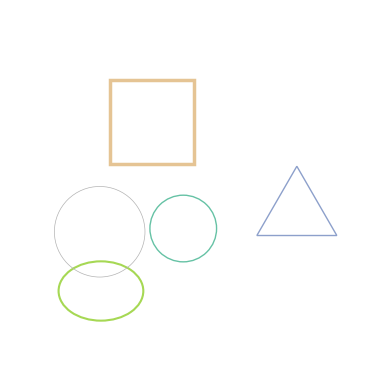[{"shape": "circle", "thickness": 1, "radius": 0.43, "center": [0.476, 0.406]}, {"shape": "triangle", "thickness": 1, "radius": 0.6, "center": [0.771, 0.448]}, {"shape": "oval", "thickness": 1.5, "radius": 0.55, "center": [0.262, 0.244]}, {"shape": "square", "thickness": 2.5, "radius": 0.54, "center": [0.394, 0.683]}, {"shape": "circle", "thickness": 0.5, "radius": 0.59, "center": [0.259, 0.398]}]